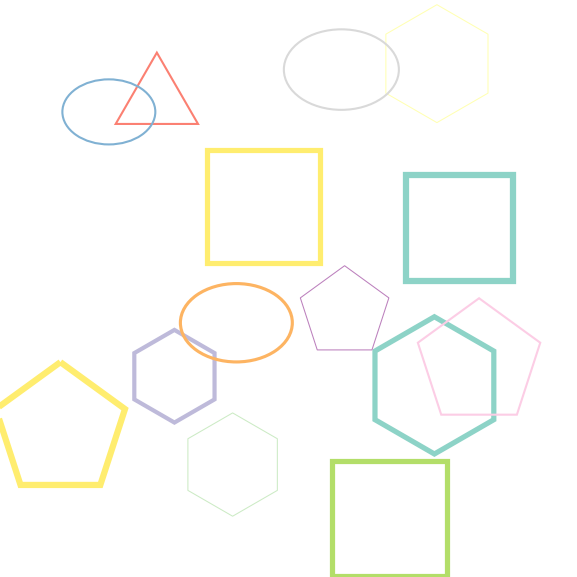[{"shape": "square", "thickness": 3, "radius": 0.46, "center": [0.796, 0.604]}, {"shape": "hexagon", "thickness": 2.5, "radius": 0.59, "center": [0.752, 0.332]}, {"shape": "hexagon", "thickness": 0.5, "radius": 0.51, "center": [0.757, 0.889]}, {"shape": "hexagon", "thickness": 2, "radius": 0.4, "center": [0.302, 0.348]}, {"shape": "triangle", "thickness": 1, "radius": 0.41, "center": [0.272, 0.826]}, {"shape": "oval", "thickness": 1, "radius": 0.4, "center": [0.188, 0.805]}, {"shape": "oval", "thickness": 1.5, "radius": 0.48, "center": [0.409, 0.44]}, {"shape": "square", "thickness": 2.5, "radius": 0.5, "center": [0.674, 0.102]}, {"shape": "pentagon", "thickness": 1, "radius": 0.56, "center": [0.83, 0.371]}, {"shape": "oval", "thickness": 1, "radius": 0.5, "center": [0.591, 0.879]}, {"shape": "pentagon", "thickness": 0.5, "radius": 0.4, "center": [0.597, 0.458]}, {"shape": "hexagon", "thickness": 0.5, "radius": 0.45, "center": [0.403, 0.195]}, {"shape": "square", "thickness": 2.5, "radius": 0.49, "center": [0.456, 0.642]}, {"shape": "pentagon", "thickness": 3, "radius": 0.59, "center": [0.105, 0.254]}]